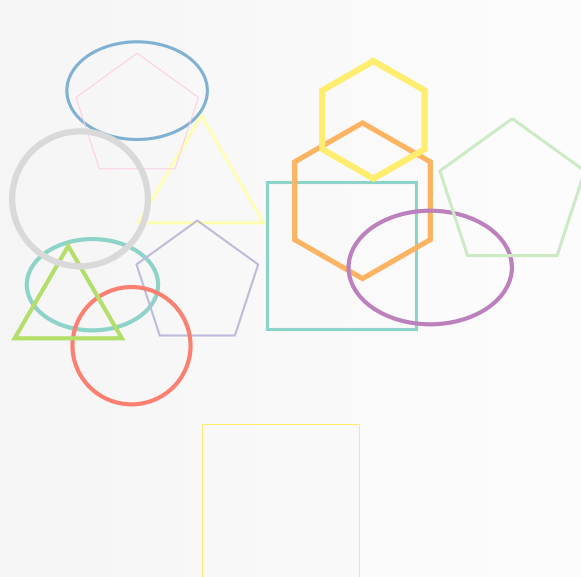[{"shape": "square", "thickness": 1.5, "radius": 0.64, "center": [0.588, 0.557]}, {"shape": "oval", "thickness": 2, "radius": 0.56, "center": [0.159, 0.506]}, {"shape": "triangle", "thickness": 1.5, "radius": 0.62, "center": [0.346, 0.675]}, {"shape": "pentagon", "thickness": 1, "radius": 0.55, "center": [0.339, 0.507]}, {"shape": "circle", "thickness": 2, "radius": 0.51, "center": [0.226, 0.401]}, {"shape": "oval", "thickness": 1.5, "radius": 0.6, "center": [0.236, 0.842]}, {"shape": "hexagon", "thickness": 2.5, "radius": 0.67, "center": [0.624, 0.652]}, {"shape": "triangle", "thickness": 2, "radius": 0.53, "center": [0.117, 0.467]}, {"shape": "pentagon", "thickness": 0.5, "radius": 0.55, "center": [0.236, 0.796]}, {"shape": "circle", "thickness": 3, "radius": 0.58, "center": [0.138, 0.655]}, {"shape": "oval", "thickness": 2, "radius": 0.7, "center": [0.74, 0.536]}, {"shape": "pentagon", "thickness": 1.5, "radius": 0.66, "center": [0.881, 0.663]}, {"shape": "square", "thickness": 0.5, "radius": 0.67, "center": [0.482, 0.13]}, {"shape": "hexagon", "thickness": 3, "radius": 0.51, "center": [0.643, 0.792]}]